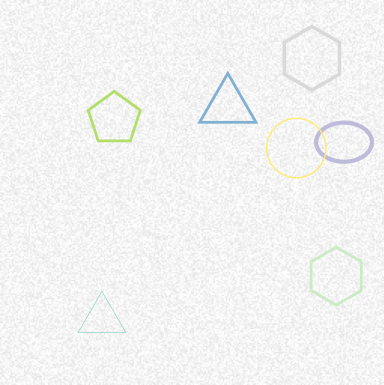[{"shape": "triangle", "thickness": 0.5, "radius": 0.36, "center": [0.265, 0.172]}, {"shape": "oval", "thickness": 3, "radius": 0.36, "center": [0.894, 0.631]}, {"shape": "triangle", "thickness": 2, "radius": 0.42, "center": [0.592, 0.725]}, {"shape": "pentagon", "thickness": 2, "radius": 0.36, "center": [0.297, 0.692]}, {"shape": "hexagon", "thickness": 2.5, "radius": 0.41, "center": [0.81, 0.849]}, {"shape": "hexagon", "thickness": 2, "radius": 0.38, "center": [0.873, 0.283]}, {"shape": "circle", "thickness": 1, "radius": 0.39, "center": [0.77, 0.615]}]